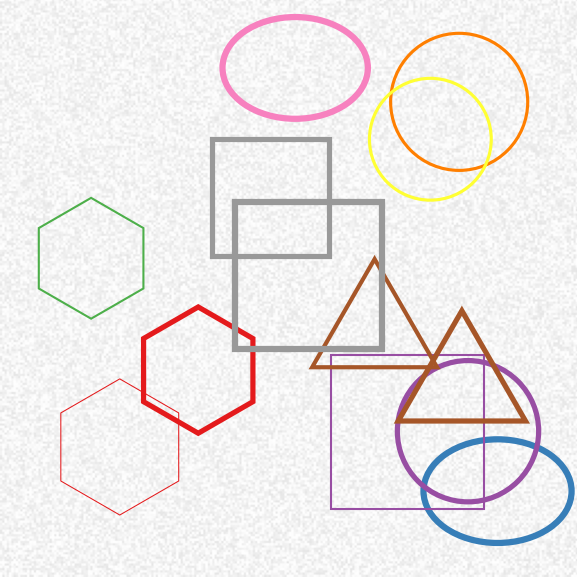[{"shape": "hexagon", "thickness": 0.5, "radius": 0.59, "center": [0.207, 0.225]}, {"shape": "hexagon", "thickness": 2.5, "radius": 0.55, "center": [0.343, 0.358]}, {"shape": "oval", "thickness": 3, "radius": 0.64, "center": [0.862, 0.149]}, {"shape": "hexagon", "thickness": 1, "radius": 0.52, "center": [0.158, 0.552]}, {"shape": "circle", "thickness": 2.5, "radius": 0.61, "center": [0.81, 0.252]}, {"shape": "square", "thickness": 1, "radius": 0.66, "center": [0.706, 0.251]}, {"shape": "circle", "thickness": 1.5, "radius": 0.59, "center": [0.795, 0.823]}, {"shape": "circle", "thickness": 1.5, "radius": 0.53, "center": [0.745, 0.758]}, {"shape": "triangle", "thickness": 2.5, "radius": 0.64, "center": [0.8, 0.334]}, {"shape": "triangle", "thickness": 2, "radius": 0.62, "center": [0.649, 0.426]}, {"shape": "oval", "thickness": 3, "radius": 0.63, "center": [0.511, 0.882]}, {"shape": "square", "thickness": 2.5, "radius": 0.51, "center": [0.469, 0.657]}, {"shape": "square", "thickness": 3, "radius": 0.64, "center": [0.534, 0.522]}]